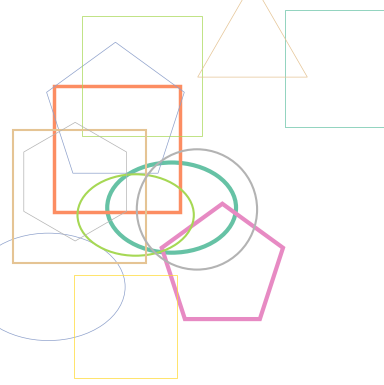[{"shape": "square", "thickness": 0.5, "radius": 0.76, "center": [0.892, 0.823]}, {"shape": "oval", "thickness": 3, "radius": 0.84, "center": [0.446, 0.461]}, {"shape": "square", "thickness": 2.5, "radius": 0.82, "center": [0.304, 0.613]}, {"shape": "pentagon", "thickness": 0.5, "radius": 0.94, "center": [0.3, 0.702]}, {"shape": "oval", "thickness": 0.5, "radius": 1.0, "center": [0.126, 0.255]}, {"shape": "pentagon", "thickness": 3, "radius": 0.83, "center": [0.578, 0.305]}, {"shape": "oval", "thickness": 1.5, "radius": 0.76, "center": [0.352, 0.442]}, {"shape": "square", "thickness": 0.5, "radius": 0.78, "center": [0.368, 0.802]}, {"shape": "square", "thickness": 0.5, "radius": 0.67, "center": [0.325, 0.153]}, {"shape": "triangle", "thickness": 0.5, "radius": 0.82, "center": [0.656, 0.882]}, {"shape": "square", "thickness": 1.5, "radius": 0.86, "center": [0.207, 0.489]}, {"shape": "hexagon", "thickness": 0.5, "radius": 0.77, "center": [0.195, 0.528]}, {"shape": "circle", "thickness": 1.5, "radius": 0.78, "center": [0.512, 0.456]}]